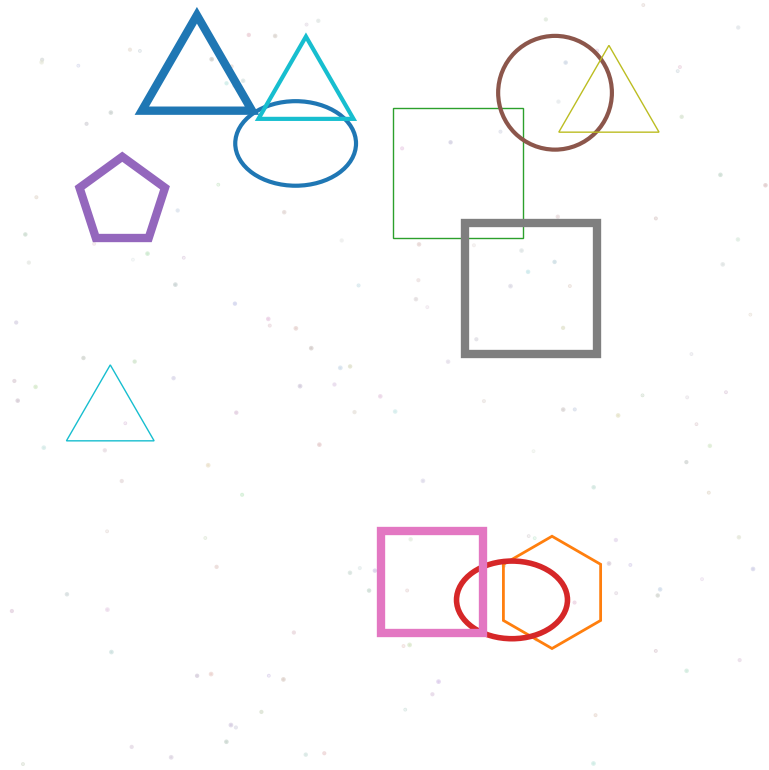[{"shape": "triangle", "thickness": 3, "radius": 0.41, "center": [0.256, 0.898]}, {"shape": "oval", "thickness": 1.5, "radius": 0.39, "center": [0.384, 0.814]}, {"shape": "hexagon", "thickness": 1, "radius": 0.36, "center": [0.717, 0.231]}, {"shape": "square", "thickness": 0.5, "radius": 0.42, "center": [0.595, 0.775]}, {"shape": "oval", "thickness": 2, "radius": 0.36, "center": [0.665, 0.221]}, {"shape": "pentagon", "thickness": 3, "radius": 0.29, "center": [0.159, 0.738]}, {"shape": "circle", "thickness": 1.5, "radius": 0.37, "center": [0.721, 0.88]}, {"shape": "square", "thickness": 3, "radius": 0.33, "center": [0.561, 0.245]}, {"shape": "square", "thickness": 3, "radius": 0.43, "center": [0.69, 0.625]}, {"shape": "triangle", "thickness": 0.5, "radius": 0.38, "center": [0.791, 0.866]}, {"shape": "triangle", "thickness": 1.5, "radius": 0.36, "center": [0.397, 0.881]}, {"shape": "triangle", "thickness": 0.5, "radius": 0.33, "center": [0.143, 0.46]}]